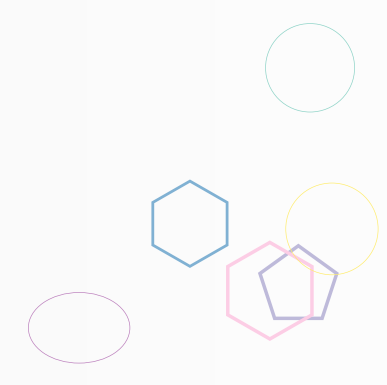[{"shape": "circle", "thickness": 0.5, "radius": 0.57, "center": [0.8, 0.824]}, {"shape": "pentagon", "thickness": 2.5, "radius": 0.52, "center": [0.77, 0.257]}, {"shape": "hexagon", "thickness": 2, "radius": 0.55, "center": [0.49, 0.419]}, {"shape": "hexagon", "thickness": 2.5, "radius": 0.63, "center": [0.696, 0.245]}, {"shape": "oval", "thickness": 0.5, "radius": 0.65, "center": [0.204, 0.149]}, {"shape": "circle", "thickness": 0.5, "radius": 0.6, "center": [0.857, 0.405]}]